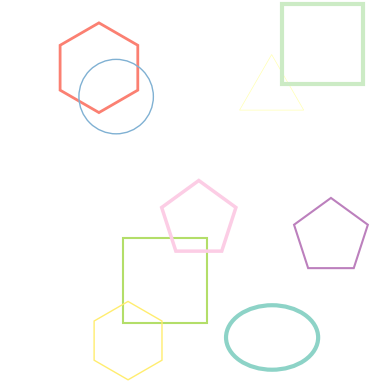[{"shape": "oval", "thickness": 3, "radius": 0.6, "center": [0.707, 0.123]}, {"shape": "triangle", "thickness": 0.5, "radius": 0.48, "center": [0.706, 0.762]}, {"shape": "hexagon", "thickness": 2, "radius": 0.58, "center": [0.257, 0.824]}, {"shape": "circle", "thickness": 1, "radius": 0.48, "center": [0.302, 0.749]}, {"shape": "square", "thickness": 1.5, "radius": 0.55, "center": [0.428, 0.271]}, {"shape": "pentagon", "thickness": 2.5, "radius": 0.51, "center": [0.516, 0.43]}, {"shape": "pentagon", "thickness": 1.5, "radius": 0.5, "center": [0.86, 0.385]}, {"shape": "square", "thickness": 3, "radius": 0.52, "center": [0.838, 0.886]}, {"shape": "hexagon", "thickness": 1, "radius": 0.51, "center": [0.333, 0.115]}]